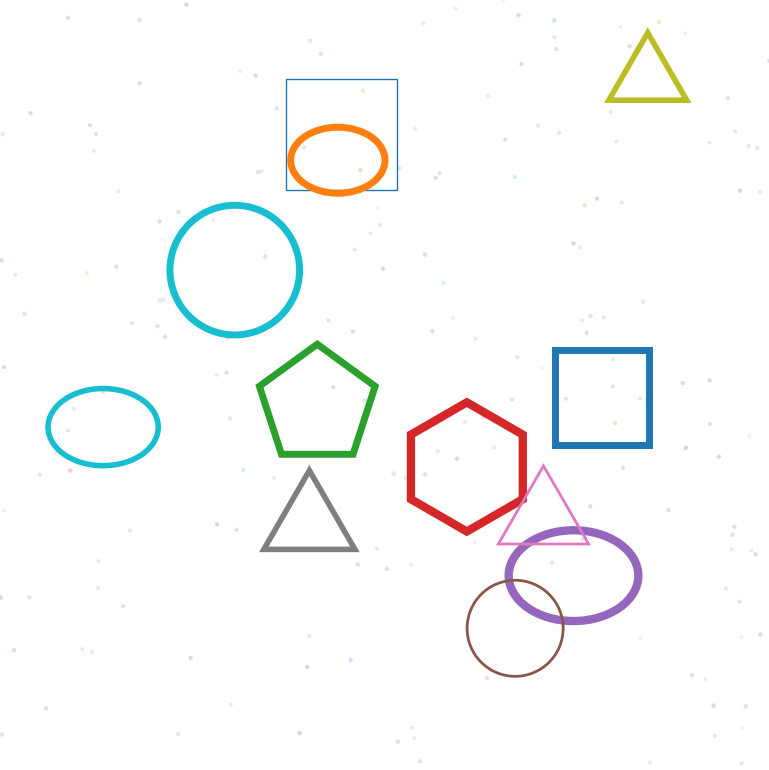[{"shape": "square", "thickness": 2.5, "radius": 0.31, "center": [0.782, 0.484]}, {"shape": "square", "thickness": 0.5, "radius": 0.36, "center": [0.443, 0.825]}, {"shape": "oval", "thickness": 2.5, "radius": 0.31, "center": [0.439, 0.792]}, {"shape": "pentagon", "thickness": 2.5, "radius": 0.4, "center": [0.412, 0.474]}, {"shape": "hexagon", "thickness": 3, "radius": 0.42, "center": [0.606, 0.394]}, {"shape": "oval", "thickness": 3, "radius": 0.42, "center": [0.745, 0.252]}, {"shape": "circle", "thickness": 1, "radius": 0.31, "center": [0.669, 0.184]}, {"shape": "triangle", "thickness": 1, "radius": 0.34, "center": [0.706, 0.327]}, {"shape": "triangle", "thickness": 2, "radius": 0.34, "center": [0.402, 0.321]}, {"shape": "triangle", "thickness": 2, "radius": 0.29, "center": [0.841, 0.899]}, {"shape": "circle", "thickness": 2.5, "radius": 0.42, "center": [0.305, 0.649]}, {"shape": "oval", "thickness": 2, "radius": 0.36, "center": [0.134, 0.445]}]